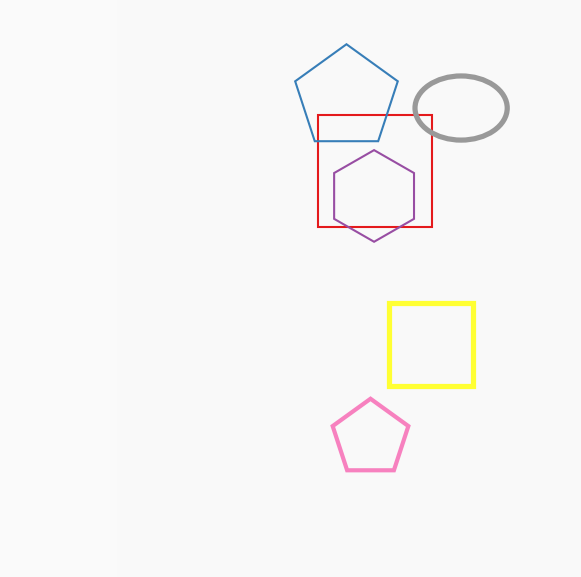[{"shape": "square", "thickness": 1, "radius": 0.49, "center": [0.645, 0.703]}, {"shape": "pentagon", "thickness": 1, "radius": 0.46, "center": [0.596, 0.83]}, {"shape": "hexagon", "thickness": 1, "radius": 0.4, "center": [0.644, 0.66]}, {"shape": "square", "thickness": 2.5, "radius": 0.36, "center": [0.742, 0.403]}, {"shape": "pentagon", "thickness": 2, "radius": 0.34, "center": [0.637, 0.24]}, {"shape": "oval", "thickness": 2.5, "radius": 0.4, "center": [0.793, 0.812]}]